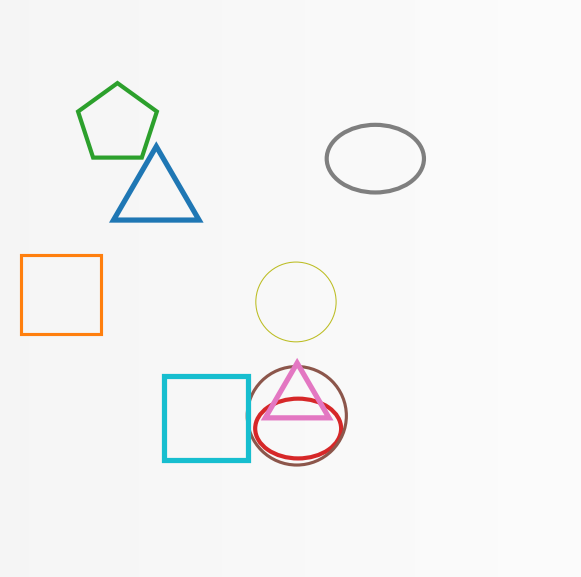[{"shape": "triangle", "thickness": 2.5, "radius": 0.42, "center": [0.269, 0.661]}, {"shape": "square", "thickness": 1.5, "radius": 0.34, "center": [0.105, 0.489]}, {"shape": "pentagon", "thickness": 2, "radius": 0.36, "center": [0.202, 0.784]}, {"shape": "oval", "thickness": 2, "radius": 0.37, "center": [0.513, 0.257]}, {"shape": "circle", "thickness": 1.5, "radius": 0.43, "center": [0.511, 0.279]}, {"shape": "triangle", "thickness": 2.5, "radius": 0.32, "center": [0.511, 0.307]}, {"shape": "oval", "thickness": 2, "radius": 0.42, "center": [0.646, 0.724]}, {"shape": "circle", "thickness": 0.5, "radius": 0.35, "center": [0.509, 0.476]}, {"shape": "square", "thickness": 2.5, "radius": 0.36, "center": [0.354, 0.275]}]